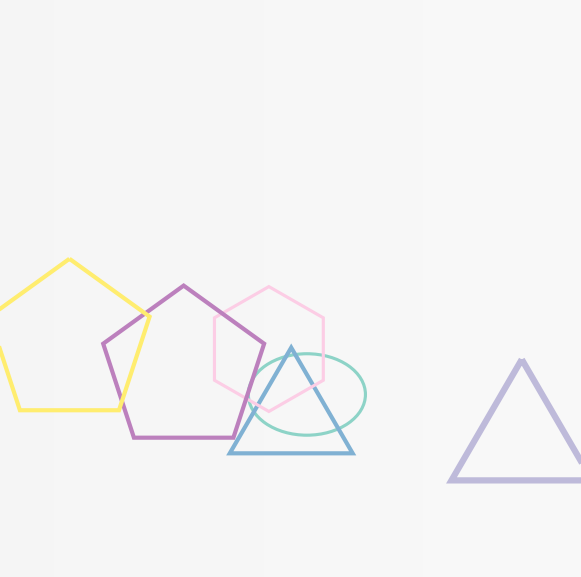[{"shape": "oval", "thickness": 1.5, "radius": 0.5, "center": [0.528, 0.316]}, {"shape": "triangle", "thickness": 3, "radius": 0.7, "center": [0.898, 0.237]}, {"shape": "triangle", "thickness": 2, "radius": 0.61, "center": [0.501, 0.275]}, {"shape": "hexagon", "thickness": 1.5, "radius": 0.54, "center": [0.463, 0.395]}, {"shape": "pentagon", "thickness": 2, "radius": 0.73, "center": [0.316, 0.359]}, {"shape": "pentagon", "thickness": 2, "radius": 0.72, "center": [0.119, 0.406]}]